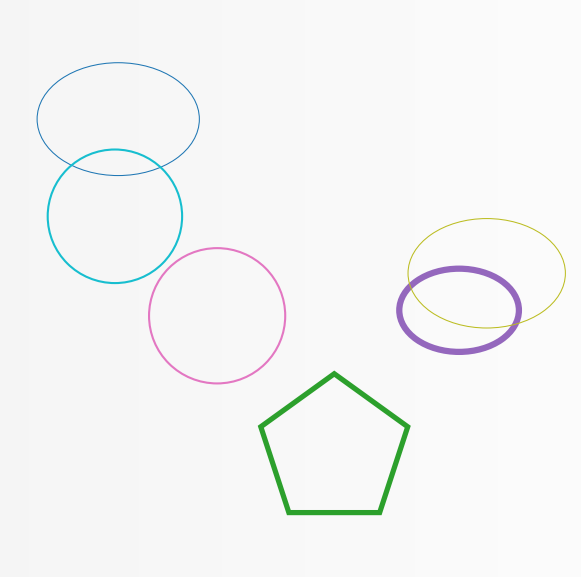[{"shape": "oval", "thickness": 0.5, "radius": 0.7, "center": [0.203, 0.793]}, {"shape": "pentagon", "thickness": 2.5, "radius": 0.66, "center": [0.575, 0.219]}, {"shape": "oval", "thickness": 3, "radius": 0.51, "center": [0.79, 0.462]}, {"shape": "circle", "thickness": 1, "radius": 0.59, "center": [0.374, 0.452]}, {"shape": "oval", "thickness": 0.5, "radius": 0.68, "center": [0.837, 0.526]}, {"shape": "circle", "thickness": 1, "radius": 0.58, "center": [0.198, 0.625]}]